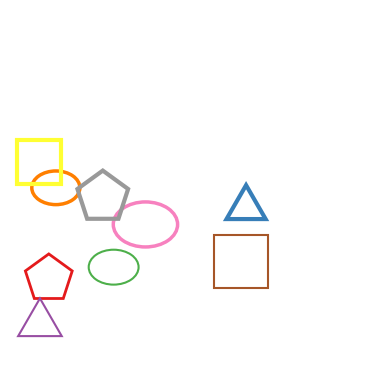[{"shape": "pentagon", "thickness": 2, "radius": 0.32, "center": [0.127, 0.276]}, {"shape": "triangle", "thickness": 3, "radius": 0.29, "center": [0.639, 0.46]}, {"shape": "oval", "thickness": 1.5, "radius": 0.32, "center": [0.295, 0.306]}, {"shape": "triangle", "thickness": 1.5, "radius": 0.33, "center": [0.104, 0.16]}, {"shape": "oval", "thickness": 2.5, "radius": 0.31, "center": [0.145, 0.512]}, {"shape": "square", "thickness": 3, "radius": 0.29, "center": [0.101, 0.579]}, {"shape": "square", "thickness": 1.5, "radius": 0.35, "center": [0.626, 0.321]}, {"shape": "oval", "thickness": 2.5, "radius": 0.42, "center": [0.378, 0.417]}, {"shape": "pentagon", "thickness": 3, "radius": 0.35, "center": [0.267, 0.488]}]